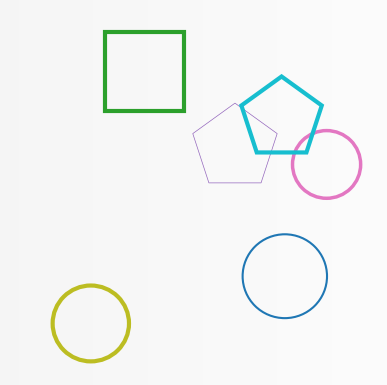[{"shape": "circle", "thickness": 1.5, "radius": 0.54, "center": [0.735, 0.283]}, {"shape": "square", "thickness": 3, "radius": 0.51, "center": [0.373, 0.814]}, {"shape": "pentagon", "thickness": 0.5, "radius": 0.57, "center": [0.606, 0.618]}, {"shape": "circle", "thickness": 2.5, "radius": 0.44, "center": [0.843, 0.573]}, {"shape": "circle", "thickness": 3, "radius": 0.49, "center": [0.234, 0.16]}, {"shape": "pentagon", "thickness": 3, "radius": 0.55, "center": [0.727, 0.692]}]